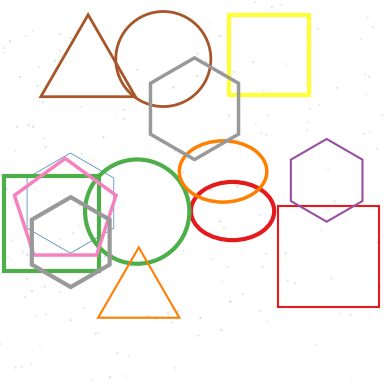[{"shape": "oval", "thickness": 3, "radius": 0.54, "center": [0.604, 0.452]}, {"shape": "square", "thickness": 1.5, "radius": 0.66, "center": [0.854, 0.334]}, {"shape": "hexagon", "thickness": 0.5, "radius": 0.65, "center": [0.183, 0.472]}, {"shape": "square", "thickness": 3, "radius": 0.62, "center": [0.133, 0.419]}, {"shape": "circle", "thickness": 3, "radius": 0.68, "center": [0.356, 0.45]}, {"shape": "hexagon", "thickness": 1.5, "radius": 0.54, "center": [0.848, 0.532]}, {"shape": "triangle", "thickness": 1.5, "radius": 0.61, "center": [0.36, 0.236]}, {"shape": "oval", "thickness": 2.5, "radius": 0.57, "center": [0.579, 0.555]}, {"shape": "square", "thickness": 3, "radius": 0.52, "center": [0.699, 0.857]}, {"shape": "triangle", "thickness": 2, "radius": 0.71, "center": [0.229, 0.82]}, {"shape": "circle", "thickness": 2, "radius": 0.62, "center": [0.424, 0.847]}, {"shape": "pentagon", "thickness": 2.5, "radius": 0.69, "center": [0.169, 0.45]}, {"shape": "hexagon", "thickness": 2.5, "radius": 0.66, "center": [0.505, 0.718]}, {"shape": "hexagon", "thickness": 3, "radius": 0.58, "center": [0.184, 0.371]}]